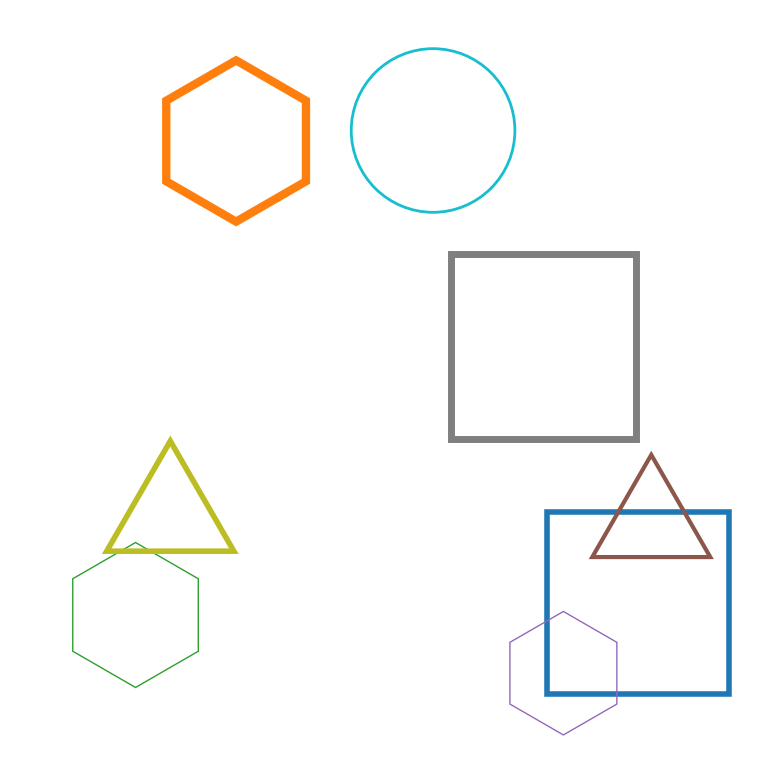[{"shape": "square", "thickness": 2, "radius": 0.59, "center": [0.829, 0.217]}, {"shape": "hexagon", "thickness": 3, "radius": 0.52, "center": [0.307, 0.817]}, {"shape": "hexagon", "thickness": 0.5, "radius": 0.47, "center": [0.176, 0.201]}, {"shape": "hexagon", "thickness": 0.5, "radius": 0.4, "center": [0.732, 0.126]}, {"shape": "triangle", "thickness": 1.5, "radius": 0.44, "center": [0.846, 0.321]}, {"shape": "square", "thickness": 2.5, "radius": 0.6, "center": [0.706, 0.55]}, {"shape": "triangle", "thickness": 2, "radius": 0.48, "center": [0.221, 0.332]}, {"shape": "circle", "thickness": 1, "radius": 0.53, "center": [0.562, 0.831]}]